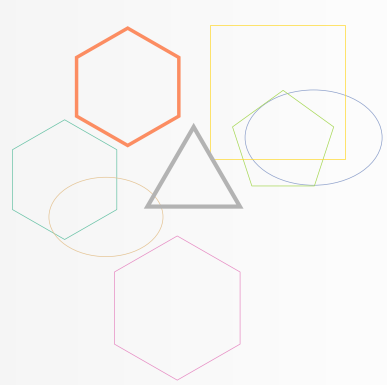[{"shape": "hexagon", "thickness": 0.5, "radius": 0.78, "center": [0.167, 0.533]}, {"shape": "hexagon", "thickness": 2.5, "radius": 0.76, "center": [0.33, 0.775]}, {"shape": "oval", "thickness": 0.5, "radius": 0.88, "center": [0.809, 0.643]}, {"shape": "hexagon", "thickness": 0.5, "radius": 0.94, "center": [0.457, 0.2]}, {"shape": "pentagon", "thickness": 0.5, "radius": 0.69, "center": [0.731, 0.628]}, {"shape": "square", "thickness": 0.5, "radius": 0.87, "center": [0.717, 0.761]}, {"shape": "oval", "thickness": 0.5, "radius": 0.74, "center": [0.273, 0.436]}, {"shape": "triangle", "thickness": 3, "radius": 0.69, "center": [0.5, 0.532]}]